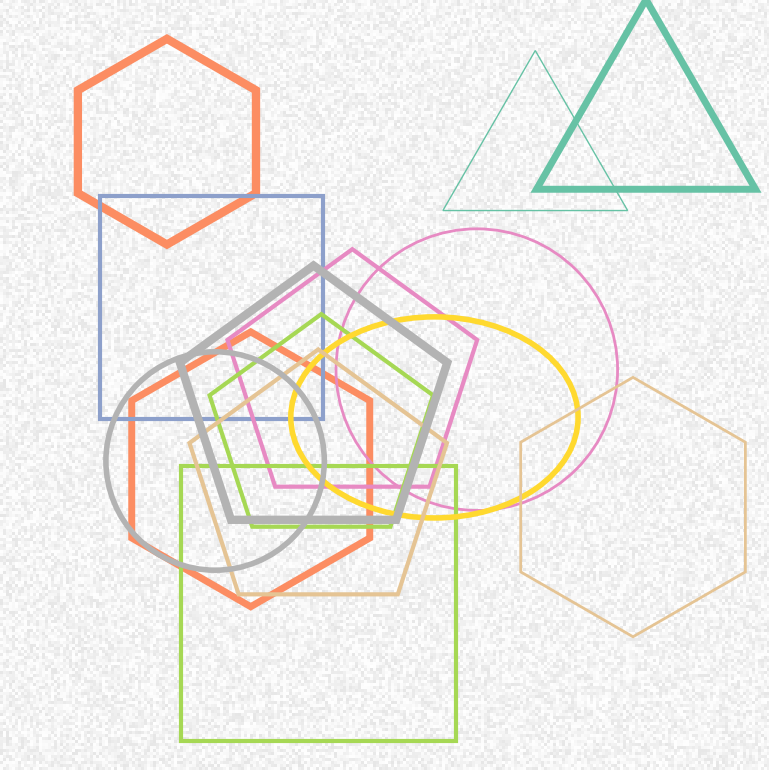[{"shape": "triangle", "thickness": 0.5, "radius": 0.69, "center": [0.695, 0.796]}, {"shape": "triangle", "thickness": 2.5, "radius": 0.82, "center": [0.839, 0.836]}, {"shape": "hexagon", "thickness": 3, "radius": 0.67, "center": [0.217, 0.816]}, {"shape": "hexagon", "thickness": 2.5, "radius": 0.89, "center": [0.326, 0.391]}, {"shape": "square", "thickness": 1.5, "radius": 0.73, "center": [0.274, 0.6]}, {"shape": "pentagon", "thickness": 1.5, "radius": 0.85, "center": [0.458, 0.506]}, {"shape": "circle", "thickness": 1, "radius": 0.91, "center": [0.619, 0.52]}, {"shape": "pentagon", "thickness": 1.5, "radius": 0.76, "center": [0.417, 0.439]}, {"shape": "square", "thickness": 1.5, "radius": 0.89, "center": [0.414, 0.216]}, {"shape": "oval", "thickness": 2, "radius": 0.93, "center": [0.564, 0.458]}, {"shape": "pentagon", "thickness": 1.5, "radius": 0.88, "center": [0.413, 0.37]}, {"shape": "hexagon", "thickness": 1, "radius": 0.84, "center": [0.822, 0.341]}, {"shape": "circle", "thickness": 2, "radius": 0.71, "center": [0.279, 0.401]}, {"shape": "pentagon", "thickness": 3, "radius": 0.91, "center": [0.407, 0.473]}]